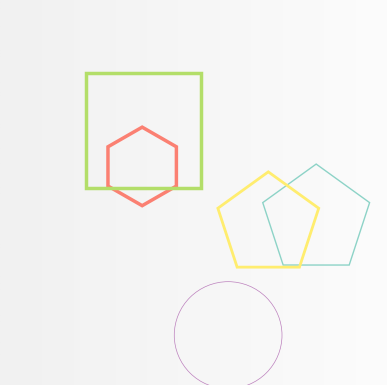[{"shape": "pentagon", "thickness": 1, "radius": 0.72, "center": [0.816, 0.429]}, {"shape": "hexagon", "thickness": 2.5, "radius": 0.51, "center": [0.367, 0.568]}, {"shape": "square", "thickness": 2.5, "radius": 0.75, "center": [0.37, 0.662]}, {"shape": "circle", "thickness": 0.5, "radius": 0.7, "center": [0.589, 0.129]}, {"shape": "pentagon", "thickness": 2, "radius": 0.68, "center": [0.692, 0.417]}]